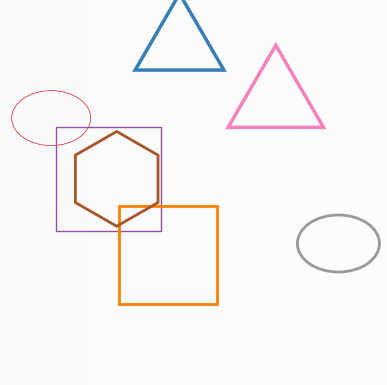[{"shape": "oval", "thickness": 0.5, "radius": 0.51, "center": [0.132, 0.693]}, {"shape": "triangle", "thickness": 2.5, "radius": 0.66, "center": [0.463, 0.884]}, {"shape": "square", "thickness": 1, "radius": 0.67, "center": [0.28, 0.534]}, {"shape": "square", "thickness": 2, "radius": 0.63, "center": [0.434, 0.338]}, {"shape": "hexagon", "thickness": 2, "radius": 0.62, "center": [0.301, 0.535]}, {"shape": "triangle", "thickness": 2.5, "radius": 0.71, "center": [0.712, 0.74]}, {"shape": "oval", "thickness": 2, "radius": 0.53, "center": [0.873, 0.367]}]